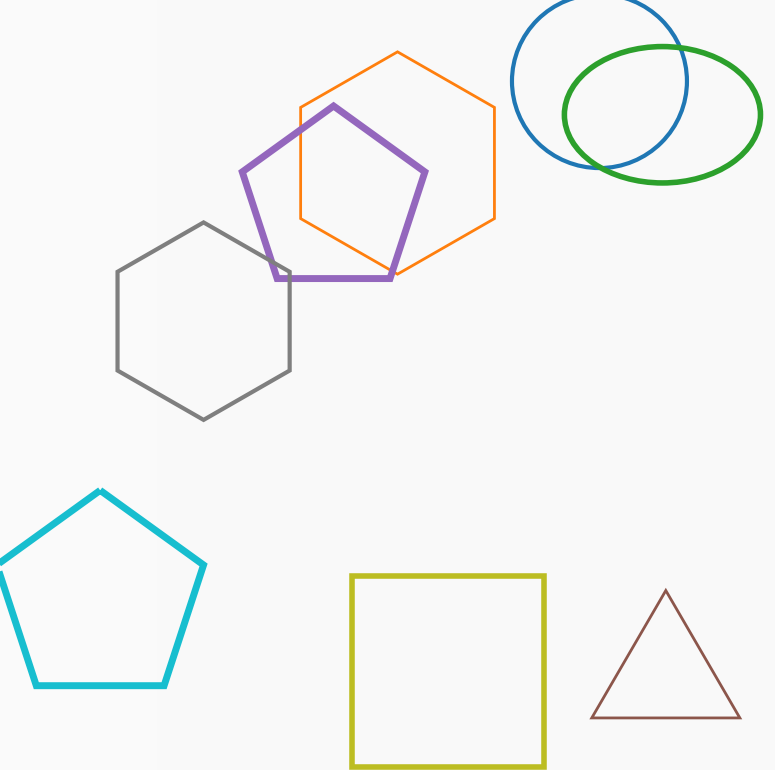[{"shape": "circle", "thickness": 1.5, "radius": 0.56, "center": [0.773, 0.895]}, {"shape": "hexagon", "thickness": 1, "radius": 0.72, "center": [0.513, 0.788]}, {"shape": "oval", "thickness": 2, "radius": 0.63, "center": [0.855, 0.851]}, {"shape": "pentagon", "thickness": 2.5, "radius": 0.62, "center": [0.43, 0.738]}, {"shape": "triangle", "thickness": 1, "radius": 0.55, "center": [0.859, 0.123]}, {"shape": "hexagon", "thickness": 1.5, "radius": 0.64, "center": [0.263, 0.583]}, {"shape": "square", "thickness": 2, "radius": 0.62, "center": [0.578, 0.128]}, {"shape": "pentagon", "thickness": 2.5, "radius": 0.7, "center": [0.129, 0.223]}]